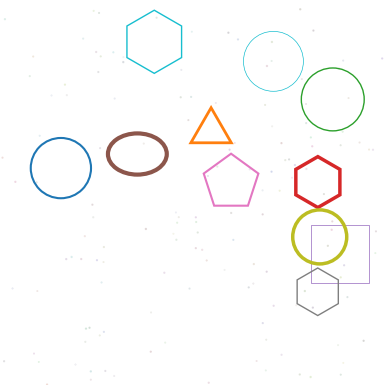[{"shape": "circle", "thickness": 1.5, "radius": 0.39, "center": [0.158, 0.563]}, {"shape": "triangle", "thickness": 2, "radius": 0.3, "center": [0.548, 0.659]}, {"shape": "circle", "thickness": 1, "radius": 0.41, "center": [0.864, 0.742]}, {"shape": "hexagon", "thickness": 2.5, "radius": 0.33, "center": [0.826, 0.527]}, {"shape": "square", "thickness": 0.5, "radius": 0.37, "center": [0.883, 0.341]}, {"shape": "oval", "thickness": 3, "radius": 0.38, "center": [0.357, 0.6]}, {"shape": "pentagon", "thickness": 1.5, "radius": 0.37, "center": [0.6, 0.526]}, {"shape": "hexagon", "thickness": 1, "radius": 0.31, "center": [0.825, 0.242]}, {"shape": "circle", "thickness": 2.5, "radius": 0.35, "center": [0.83, 0.385]}, {"shape": "circle", "thickness": 0.5, "radius": 0.39, "center": [0.71, 0.841]}, {"shape": "hexagon", "thickness": 1, "radius": 0.41, "center": [0.401, 0.891]}]